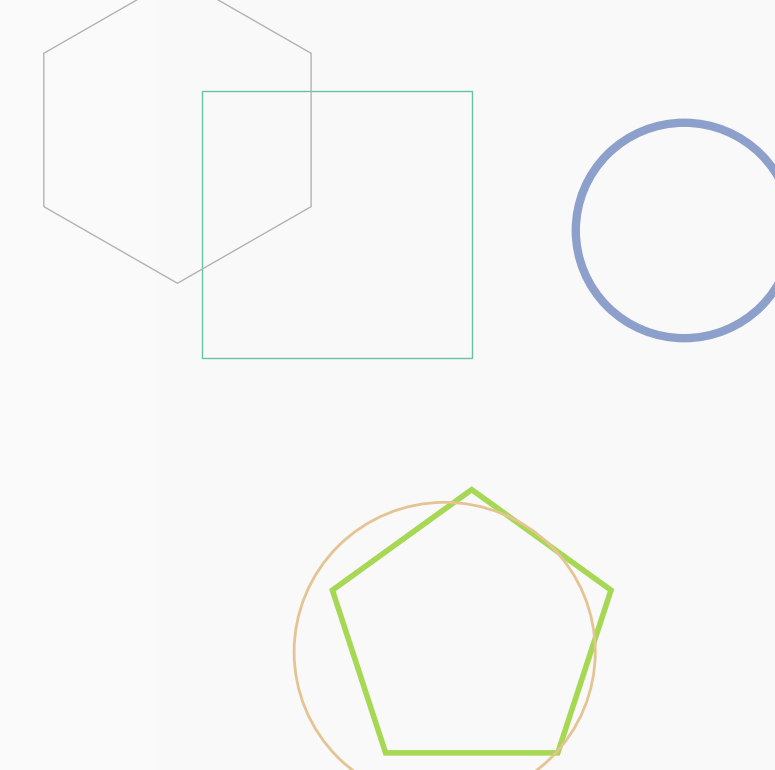[{"shape": "square", "thickness": 0.5, "radius": 0.87, "center": [0.435, 0.709]}, {"shape": "circle", "thickness": 3, "radius": 0.7, "center": [0.883, 0.701]}, {"shape": "pentagon", "thickness": 2, "radius": 0.94, "center": [0.609, 0.175]}, {"shape": "circle", "thickness": 1, "radius": 0.97, "center": [0.574, 0.153]}, {"shape": "hexagon", "thickness": 0.5, "radius": 1.0, "center": [0.229, 0.831]}]